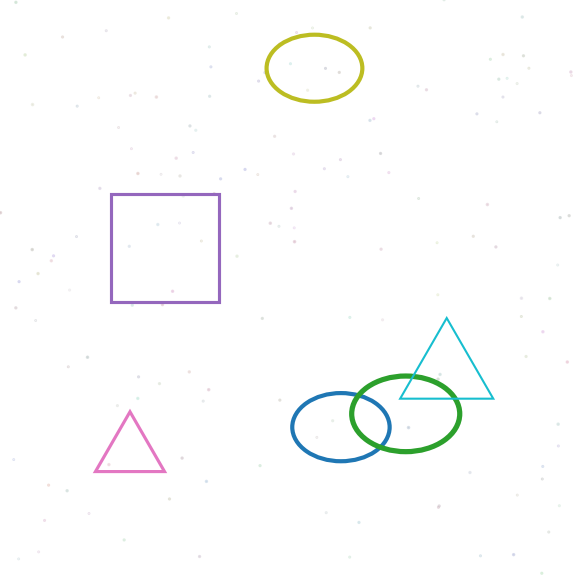[{"shape": "oval", "thickness": 2, "radius": 0.42, "center": [0.59, 0.259]}, {"shape": "oval", "thickness": 2.5, "radius": 0.47, "center": [0.703, 0.283]}, {"shape": "square", "thickness": 1.5, "radius": 0.47, "center": [0.286, 0.569]}, {"shape": "triangle", "thickness": 1.5, "radius": 0.35, "center": [0.225, 0.217]}, {"shape": "oval", "thickness": 2, "radius": 0.41, "center": [0.545, 0.881]}, {"shape": "triangle", "thickness": 1, "radius": 0.47, "center": [0.774, 0.355]}]